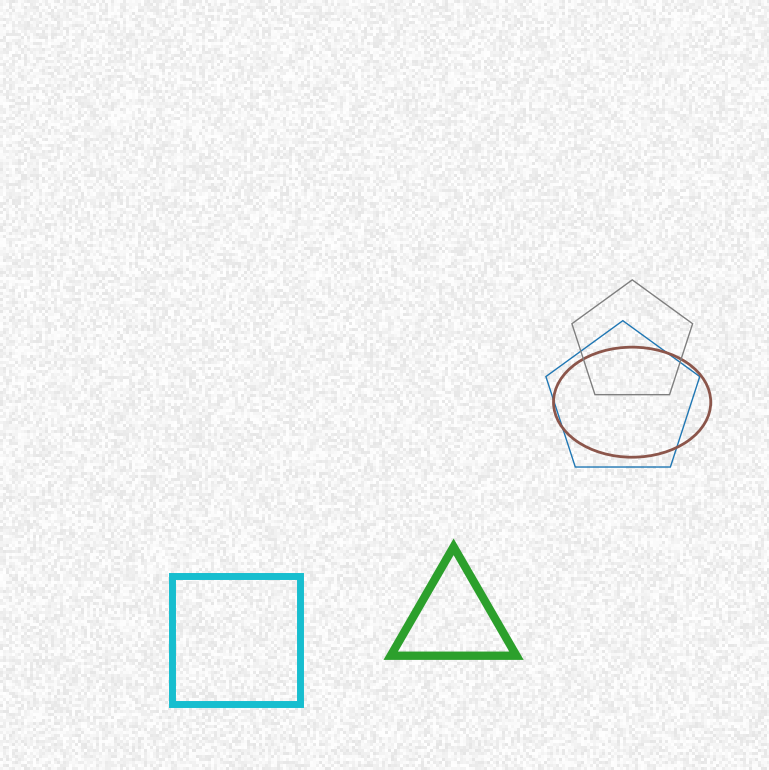[{"shape": "pentagon", "thickness": 0.5, "radius": 0.53, "center": [0.809, 0.478]}, {"shape": "triangle", "thickness": 3, "radius": 0.47, "center": [0.589, 0.196]}, {"shape": "oval", "thickness": 1, "radius": 0.51, "center": [0.821, 0.478]}, {"shape": "pentagon", "thickness": 0.5, "radius": 0.41, "center": [0.821, 0.554]}, {"shape": "square", "thickness": 2.5, "radius": 0.42, "center": [0.307, 0.168]}]